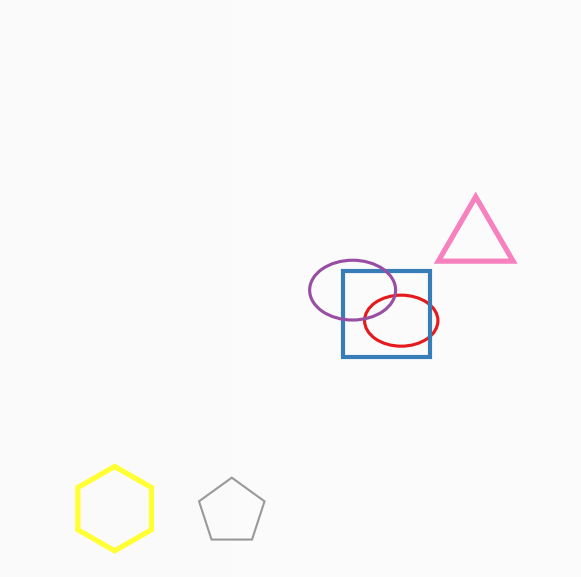[{"shape": "oval", "thickness": 1.5, "radius": 0.32, "center": [0.69, 0.444]}, {"shape": "square", "thickness": 2, "radius": 0.38, "center": [0.665, 0.455]}, {"shape": "oval", "thickness": 1.5, "radius": 0.37, "center": [0.607, 0.497]}, {"shape": "hexagon", "thickness": 2.5, "radius": 0.37, "center": [0.197, 0.118]}, {"shape": "triangle", "thickness": 2.5, "radius": 0.37, "center": [0.818, 0.584]}, {"shape": "pentagon", "thickness": 1, "radius": 0.3, "center": [0.399, 0.113]}]